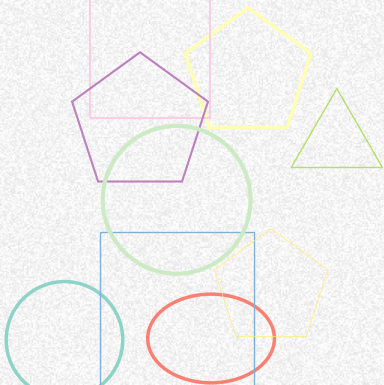[{"shape": "circle", "thickness": 2.5, "radius": 0.76, "center": [0.167, 0.117]}, {"shape": "pentagon", "thickness": 2.5, "radius": 0.86, "center": [0.645, 0.808]}, {"shape": "oval", "thickness": 2.5, "radius": 0.82, "center": [0.548, 0.121]}, {"shape": "square", "thickness": 1, "radius": 1.0, "center": [0.46, 0.197]}, {"shape": "triangle", "thickness": 1, "radius": 0.68, "center": [0.875, 0.633]}, {"shape": "square", "thickness": 1.5, "radius": 0.78, "center": [0.389, 0.851]}, {"shape": "pentagon", "thickness": 1.5, "radius": 0.93, "center": [0.364, 0.679]}, {"shape": "circle", "thickness": 3, "radius": 0.96, "center": [0.459, 0.481]}, {"shape": "pentagon", "thickness": 0.5, "radius": 0.77, "center": [0.704, 0.251]}]